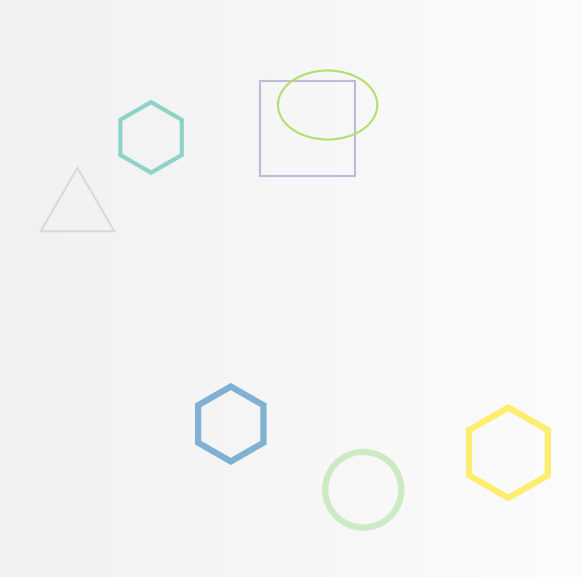[{"shape": "hexagon", "thickness": 2, "radius": 0.31, "center": [0.26, 0.761]}, {"shape": "square", "thickness": 1, "radius": 0.41, "center": [0.529, 0.777]}, {"shape": "hexagon", "thickness": 3, "radius": 0.32, "center": [0.397, 0.265]}, {"shape": "oval", "thickness": 1, "radius": 0.43, "center": [0.564, 0.817]}, {"shape": "triangle", "thickness": 1, "radius": 0.37, "center": [0.133, 0.635]}, {"shape": "circle", "thickness": 3, "radius": 0.33, "center": [0.625, 0.151]}, {"shape": "hexagon", "thickness": 3, "radius": 0.39, "center": [0.875, 0.215]}]